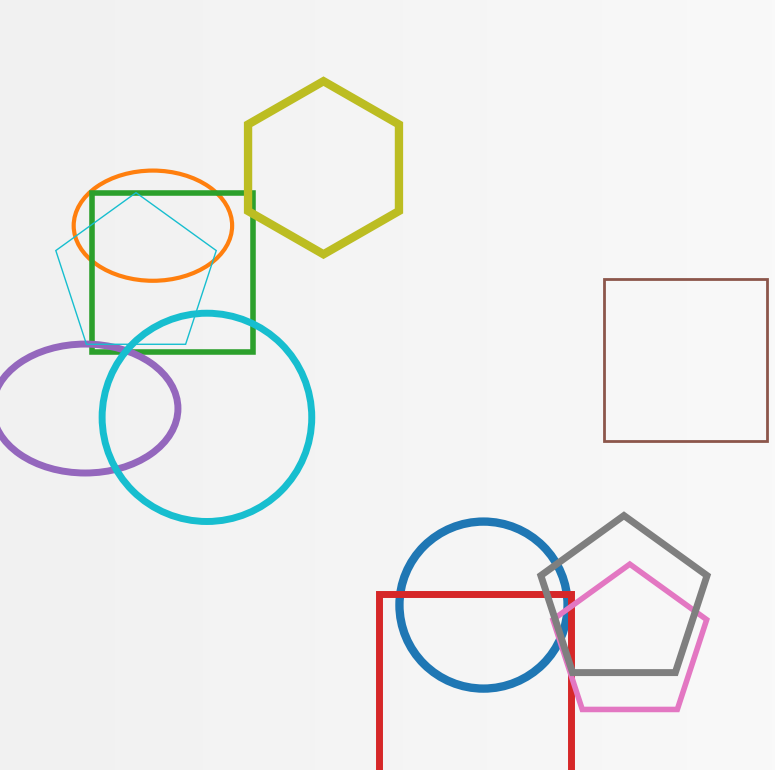[{"shape": "circle", "thickness": 3, "radius": 0.54, "center": [0.624, 0.214]}, {"shape": "oval", "thickness": 1.5, "radius": 0.51, "center": [0.197, 0.707]}, {"shape": "square", "thickness": 2, "radius": 0.52, "center": [0.223, 0.646]}, {"shape": "square", "thickness": 2.5, "radius": 0.62, "center": [0.613, 0.104]}, {"shape": "oval", "thickness": 2.5, "radius": 0.6, "center": [0.11, 0.469]}, {"shape": "square", "thickness": 1, "radius": 0.53, "center": [0.884, 0.532]}, {"shape": "pentagon", "thickness": 2, "radius": 0.52, "center": [0.813, 0.163]}, {"shape": "pentagon", "thickness": 2.5, "radius": 0.56, "center": [0.805, 0.218]}, {"shape": "hexagon", "thickness": 3, "radius": 0.56, "center": [0.417, 0.782]}, {"shape": "pentagon", "thickness": 0.5, "radius": 0.54, "center": [0.176, 0.641]}, {"shape": "circle", "thickness": 2.5, "radius": 0.68, "center": [0.267, 0.458]}]